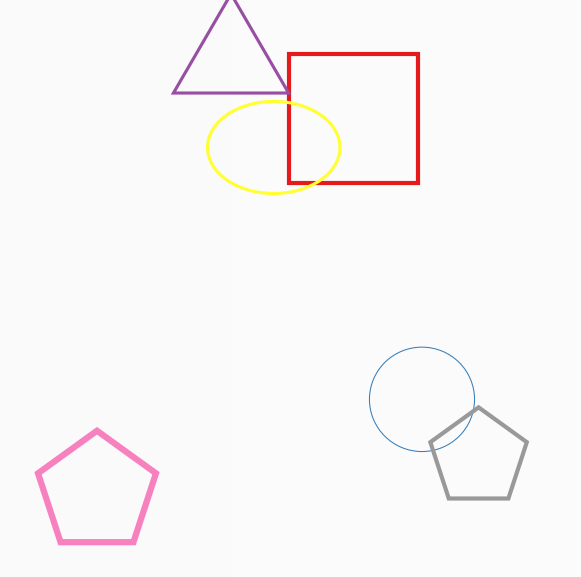[{"shape": "square", "thickness": 2, "radius": 0.56, "center": [0.608, 0.794]}, {"shape": "circle", "thickness": 0.5, "radius": 0.45, "center": [0.726, 0.308]}, {"shape": "triangle", "thickness": 1.5, "radius": 0.57, "center": [0.397, 0.895]}, {"shape": "oval", "thickness": 1.5, "radius": 0.57, "center": [0.471, 0.744]}, {"shape": "pentagon", "thickness": 3, "radius": 0.53, "center": [0.167, 0.147]}, {"shape": "pentagon", "thickness": 2, "radius": 0.44, "center": [0.823, 0.207]}]